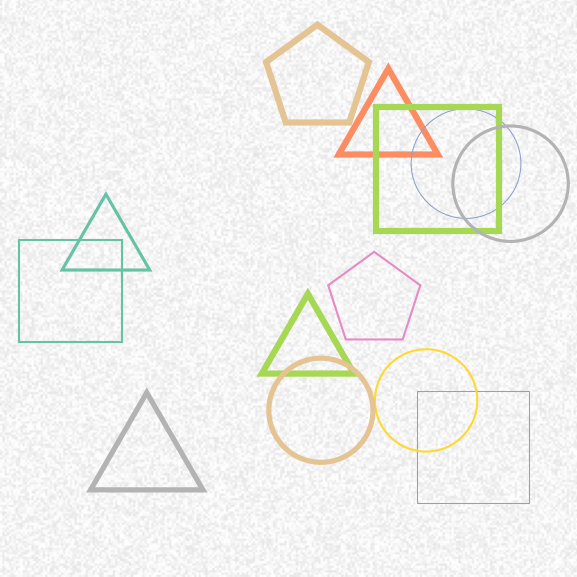[{"shape": "triangle", "thickness": 1.5, "radius": 0.44, "center": [0.183, 0.575]}, {"shape": "square", "thickness": 1, "radius": 0.44, "center": [0.122, 0.495]}, {"shape": "triangle", "thickness": 3, "radius": 0.5, "center": [0.672, 0.781]}, {"shape": "square", "thickness": 0.5, "radius": 0.48, "center": [0.819, 0.225]}, {"shape": "circle", "thickness": 0.5, "radius": 0.47, "center": [0.807, 0.716]}, {"shape": "pentagon", "thickness": 1, "radius": 0.42, "center": [0.648, 0.479]}, {"shape": "triangle", "thickness": 3, "radius": 0.46, "center": [0.533, 0.398]}, {"shape": "square", "thickness": 3, "radius": 0.54, "center": [0.758, 0.707]}, {"shape": "circle", "thickness": 1, "radius": 0.44, "center": [0.738, 0.306]}, {"shape": "pentagon", "thickness": 3, "radius": 0.47, "center": [0.55, 0.863]}, {"shape": "circle", "thickness": 2.5, "radius": 0.45, "center": [0.556, 0.289]}, {"shape": "triangle", "thickness": 2.5, "radius": 0.56, "center": [0.254, 0.207]}, {"shape": "circle", "thickness": 1.5, "radius": 0.5, "center": [0.884, 0.681]}]